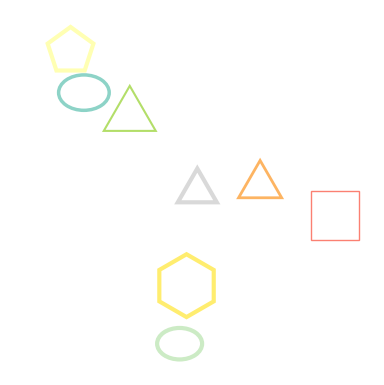[{"shape": "oval", "thickness": 2.5, "radius": 0.33, "center": [0.218, 0.759]}, {"shape": "pentagon", "thickness": 3, "radius": 0.31, "center": [0.183, 0.867]}, {"shape": "square", "thickness": 1, "radius": 0.31, "center": [0.869, 0.44]}, {"shape": "triangle", "thickness": 2, "radius": 0.32, "center": [0.676, 0.519]}, {"shape": "triangle", "thickness": 1.5, "radius": 0.39, "center": [0.337, 0.699]}, {"shape": "triangle", "thickness": 3, "radius": 0.29, "center": [0.512, 0.504]}, {"shape": "oval", "thickness": 3, "radius": 0.29, "center": [0.467, 0.107]}, {"shape": "hexagon", "thickness": 3, "radius": 0.41, "center": [0.484, 0.258]}]